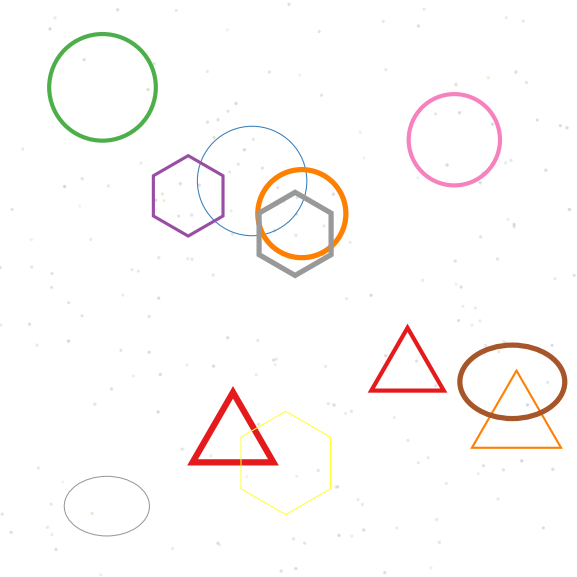[{"shape": "triangle", "thickness": 3, "radius": 0.4, "center": [0.403, 0.239]}, {"shape": "triangle", "thickness": 2, "radius": 0.36, "center": [0.706, 0.359]}, {"shape": "circle", "thickness": 0.5, "radius": 0.47, "center": [0.437, 0.686]}, {"shape": "circle", "thickness": 2, "radius": 0.46, "center": [0.177, 0.848]}, {"shape": "hexagon", "thickness": 1.5, "radius": 0.35, "center": [0.326, 0.66]}, {"shape": "circle", "thickness": 2.5, "radius": 0.38, "center": [0.523, 0.629]}, {"shape": "triangle", "thickness": 1, "radius": 0.45, "center": [0.894, 0.268]}, {"shape": "hexagon", "thickness": 0.5, "radius": 0.45, "center": [0.495, 0.197]}, {"shape": "oval", "thickness": 2.5, "radius": 0.45, "center": [0.887, 0.338]}, {"shape": "circle", "thickness": 2, "radius": 0.4, "center": [0.787, 0.757]}, {"shape": "oval", "thickness": 0.5, "radius": 0.37, "center": [0.185, 0.123]}, {"shape": "hexagon", "thickness": 2.5, "radius": 0.36, "center": [0.511, 0.594]}]